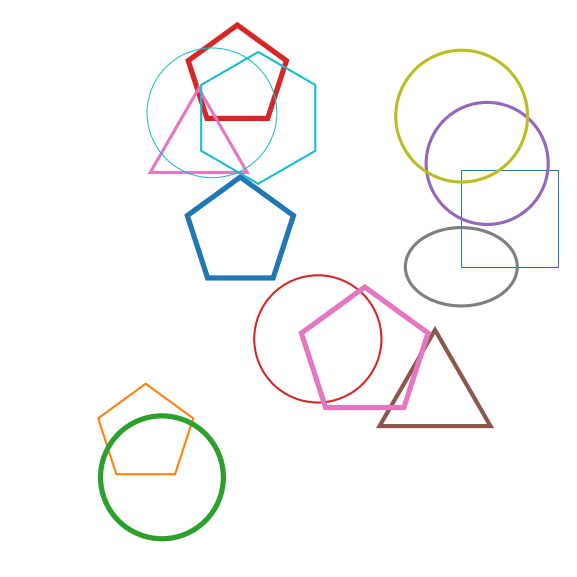[{"shape": "square", "thickness": 0.5, "radius": 0.42, "center": [0.882, 0.621]}, {"shape": "pentagon", "thickness": 2.5, "radius": 0.48, "center": [0.416, 0.596]}, {"shape": "pentagon", "thickness": 1, "radius": 0.43, "center": [0.252, 0.248]}, {"shape": "circle", "thickness": 2.5, "radius": 0.53, "center": [0.28, 0.173]}, {"shape": "pentagon", "thickness": 2.5, "radius": 0.45, "center": [0.411, 0.866]}, {"shape": "circle", "thickness": 1, "radius": 0.55, "center": [0.55, 0.412]}, {"shape": "circle", "thickness": 1.5, "radius": 0.53, "center": [0.844, 0.716]}, {"shape": "triangle", "thickness": 2, "radius": 0.55, "center": [0.753, 0.317]}, {"shape": "triangle", "thickness": 1.5, "radius": 0.48, "center": [0.344, 0.749]}, {"shape": "pentagon", "thickness": 2.5, "radius": 0.58, "center": [0.632, 0.387]}, {"shape": "oval", "thickness": 1.5, "radius": 0.48, "center": [0.799, 0.537]}, {"shape": "circle", "thickness": 1.5, "radius": 0.57, "center": [0.799, 0.798]}, {"shape": "circle", "thickness": 0.5, "radius": 0.56, "center": [0.367, 0.804]}, {"shape": "hexagon", "thickness": 1, "radius": 0.57, "center": [0.447, 0.795]}]